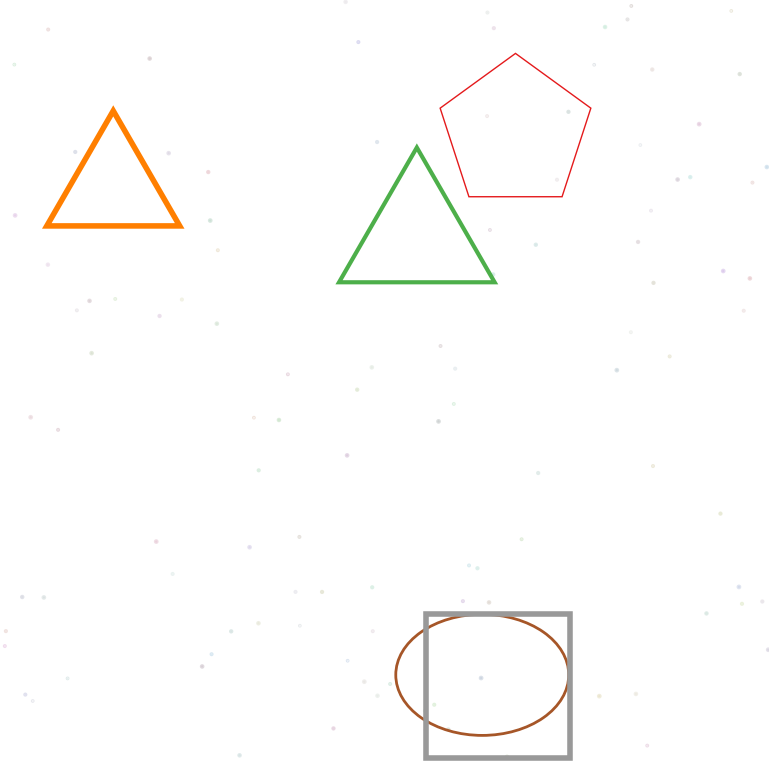[{"shape": "pentagon", "thickness": 0.5, "radius": 0.51, "center": [0.669, 0.828]}, {"shape": "triangle", "thickness": 1.5, "radius": 0.58, "center": [0.541, 0.692]}, {"shape": "triangle", "thickness": 2, "radius": 0.5, "center": [0.147, 0.756]}, {"shape": "oval", "thickness": 1, "radius": 0.56, "center": [0.626, 0.124]}, {"shape": "square", "thickness": 2, "radius": 0.47, "center": [0.647, 0.109]}]